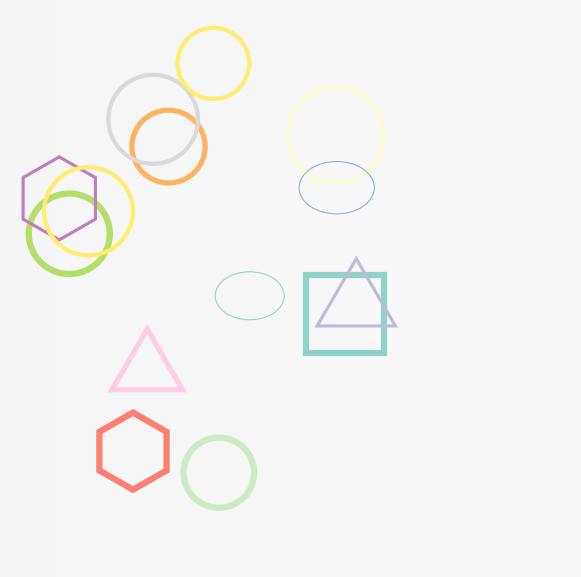[{"shape": "square", "thickness": 3, "radius": 0.34, "center": [0.594, 0.456]}, {"shape": "oval", "thickness": 0.5, "radius": 0.3, "center": [0.43, 0.487]}, {"shape": "circle", "thickness": 1, "radius": 0.41, "center": [0.578, 0.765]}, {"shape": "triangle", "thickness": 1.5, "radius": 0.39, "center": [0.613, 0.474]}, {"shape": "hexagon", "thickness": 3, "radius": 0.33, "center": [0.229, 0.218]}, {"shape": "oval", "thickness": 0.5, "radius": 0.32, "center": [0.579, 0.674]}, {"shape": "circle", "thickness": 2.5, "radius": 0.32, "center": [0.29, 0.745]}, {"shape": "circle", "thickness": 3, "radius": 0.35, "center": [0.119, 0.594]}, {"shape": "triangle", "thickness": 2.5, "radius": 0.35, "center": [0.253, 0.359]}, {"shape": "circle", "thickness": 2, "radius": 0.39, "center": [0.263, 0.792]}, {"shape": "hexagon", "thickness": 1.5, "radius": 0.36, "center": [0.102, 0.656]}, {"shape": "circle", "thickness": 3, "radius": 0.3, "center": [0.376, 0.181]}, {"shape": "circle", "thickness": 2, "radius": 0.31, "center": [0.367, 0.889]}, {"shape": "circle", "thickness": 2, "radius": 0.38, "center": [0.152, 0.633]}]